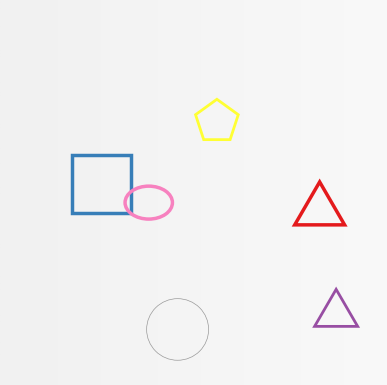[{"shape": "triangle", "thickness": 2.5, "radius": 0.37, "center": [0.825, 0.453]}, {"shape": "square", "thickness": 2.5, "radius": 0.38, "center": [0.261, 0.521]}, {"shape": "triangle", "thickness": 2, "radius": 0.32, "center": [0.867, 0.184]}, {"shape": "pentagon", "thickness": 2, "radius": 0.29, "center": [0.56, 0.684]}, {"shape": "oval", "thickness": 2.5, "radius": 0.31, "center": [0.384, 0.474]}, {"shape": "circle", "thickness": 0.5, "radius": 0.4, "center": [0.458, 0.144]}]